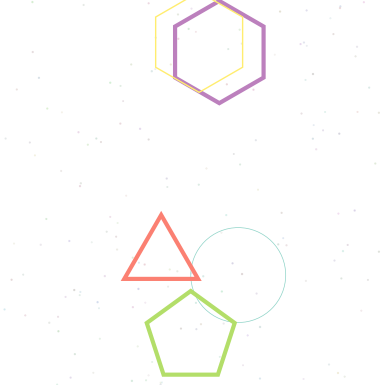[{"shape": "circle", "thickness": 0.5, "radius": 0.62, "center": [0.619, 0.286]}, {"shape": "triangle", "thickness": 3, "radius": 0.55, "center": [0.419, 0.331]}, {"shape": "pentagon", "thickness": 3, "radius": 0.6, "center": [0.495, 0.124]}, {"shape": "hexagon", "thickness": 3, "radius": 0.66, "center": [0.57, 0.865]}, {"shape": "hexagon", "thickness": 1, "radius": 0.65, "center": [0.517, 0.891]}]